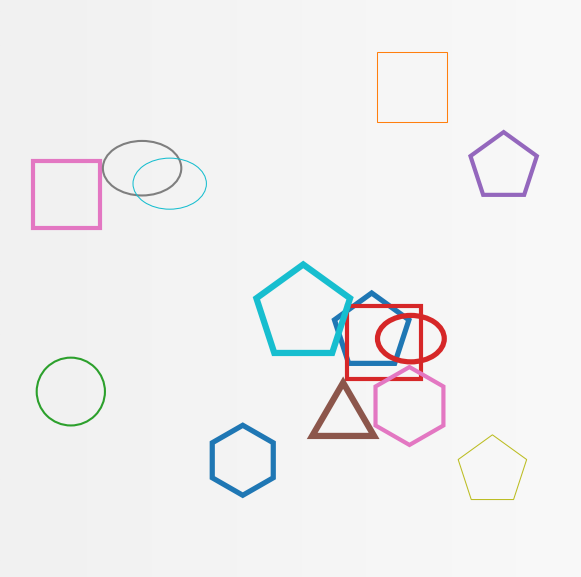[{"shape": "hexagon", "thickness": 2.5, "radius": 0.3, "center": [0.418, 0.202]}, {"shape": "pentagon", "thickness": 2.5, "radius": 0.34, "center": [0.639, 0.424]}, {"shape": "square", "thickness": 0.5, "radius": 0.3, "center": [0.708, 0.848]}, {"shape": "circle", "thickness": 1, "radius": 0.29, "center": [0.122, 0.321]}, {"shape": "square", "thickness": 2, "radius": 0.32, "center": [0.661, 0.405]}, {"shape": "oval", "thickness": 2.5, "radius": 0.29, "center": [0.707, 0.413]}, {"shape": "pentagon", "thickness": 2, "radius": 0.3, "center": [0.867, 0.71]}, {"shape": "triangle", "thickness": 3, "radius": 0.31, "center": [0.59, 0.275]}, {"shape": "hexagon", "thickness": 2, "radius": 0.34, "center": [0.704, 0.296]}, {"shape": "square", "thickness": 2, "radius": 0.29, "center": [0.114, 0.662]}, {"shape": "oval", "thickness": 1, "radius": 0.34, "center": [0.244, 0.708]}, {"shape": "pentagon", "thickness": 0.5, "radius": 0.31, "center": [0.847, 0.184]}, {"shape": "pentagon", "thickness": 3, "radius": 0.42, "center": [0.522, 0.456]}, {"shape": "oval", "thickness": 0.5, "radius": 0.32, "center": [0.292, 0.681]}]